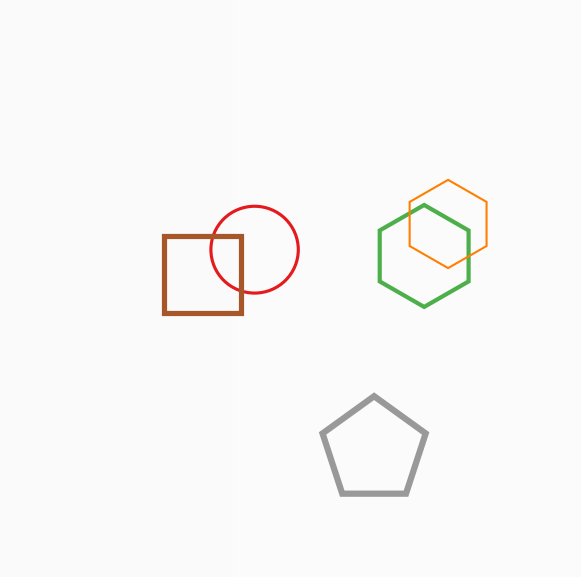[{"shape": "circle", "thickness": 1.5, "radius": 0.38, "center": [0.438, 0.567]}, {"shape": "hexagon", "thickness": 2, "radius": 0.44, "center": [0.73, 0.556]}, {"shape": "hexagon", "thickness": 1, "radius": 0.38, "center": [0.771, 0.611]}, {"shape": "square", "thickness": 2.5, "radius": 0.33, "center": [0.348, 0.524]}, {"shape": "pentagon", "thickness": 3, "radius": 0.47, "center": [0.644, 0.22]}]